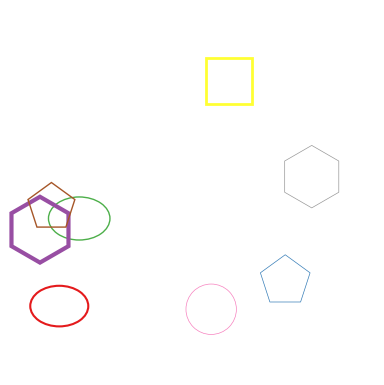[{"shape": "oval", "thickness": 1.5, "radius": 0.38, "center": [0.154, 0.205]}, {"shape": "pentagon", "thickness": 0.5, "radius": 0.34, "center": [0.741, 0.27]}, {"shape": "oval", "thickness": 1, "radius": 0.4, "center": [0.206, 0.432]}, {"shape": "hexagon", "thickness": 3, "radius": 0.43, "center": [0.104, 0.403]}, {"shape": "square", "thickness": 2, "radius": 0.3, "center": [0.594, 0.791]}, {"shape": "pentagon", "thickness": 1, "radius": 0.32, "center": [0.134, 0.462]}, {"shape": "circle", "thickness": 0.5, "radius": 0.33, "center": [0.549, 0.197]}, {"shape": "hexagon", "thickness": 0.5, "radius": 0.41, "center": [0.81, 0.541]}]